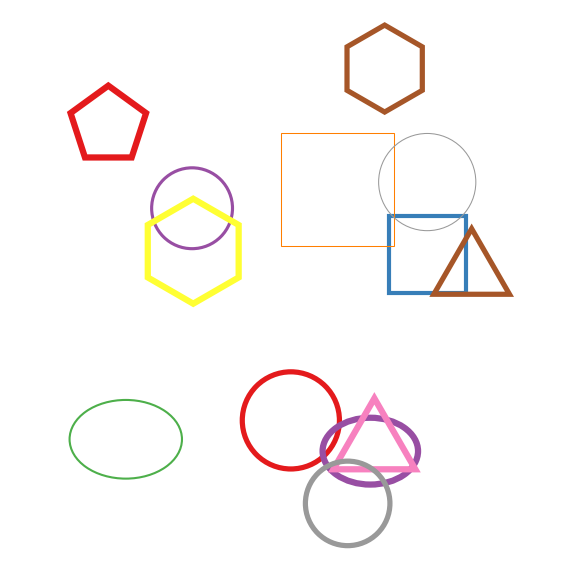[{"shape": "pentagon", "thickness": 3, "radius": 0.34, "center": [0.188, 0.782]}, {"shape": "circle", "thickness": 2.5, "radius": 0.42, "center": [0.504, 0.271]}, {"shape": "square", "thickness": 2, "radius": 0.33, "center": [0.74, 0.559]}, {"shape": "oval", "thickness": 1, "radius": 0.49, "center": [0.218, 0.238]}, {"shape": "circle", "thickness": 1.5, "radius": 0.35, "center": [0.333, 0.639]}, {"shape": "oval", "thickness": 3, "radius": 0.41, "center": [0.641, 0.218]}, {"shape": "square", "thickness": 0.5, "radius": 0.49, "center": [0.584, 0.671]}, {"shape": "hexagon", "thickness": 3, "radius": 0.45, "center": [0.335, 0.564]}, {"shape": "triangle", "thickness": 2.5, "radius": 0.38, "center": [0.817, 0.527]}, {"shape": "hexagon", "thickness": 2.5, "radius": 0.38, "center": [0.666, 0.88]}, {"shape": "triangle", "thickness": 3, "radius": 0.41, "center": [0.648, 0.227]}, {"shape": "circle", "thickness": 0.5, "radius": 0.42, "center": [0.74, 0.684]}, {"shape": "circle", "thickness": 2.5, "radius": 0.37, "center": [0.602, 0.127]}]